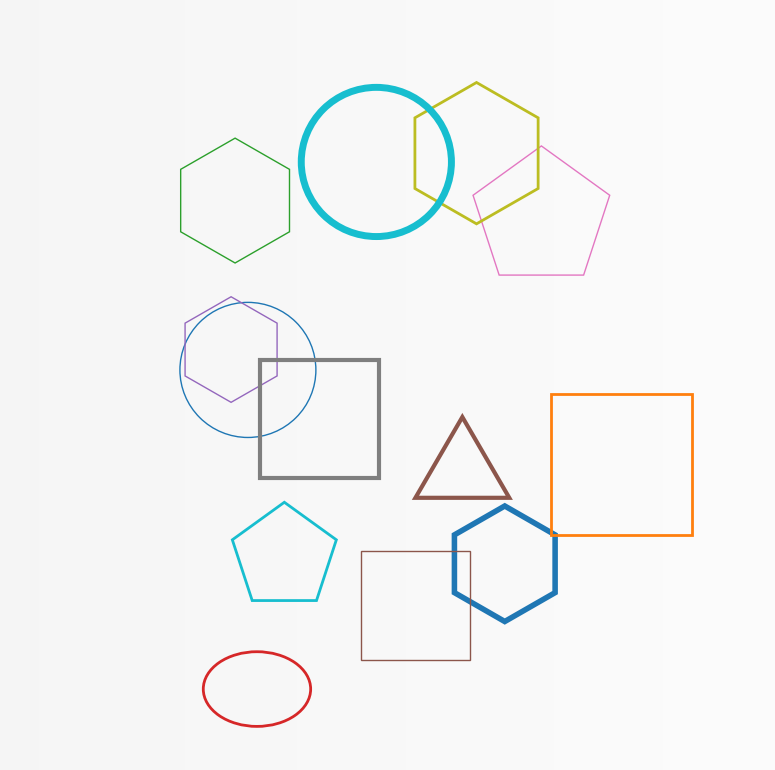[{"shape": "circle", "thickness": 0.5, "radius": 0.44, "center": [0.32, 0.52]}, {"shape": "hexagon", "thickness": 2, "radius": 0.38, "center": [0.651, 0.268]}, {"shape": "square", "thickness": 1, "radius": 0.46, "center": [0.802, 0.397]}, {"shape": "hexagon", "thickness": 0.5, "radius": 0.41, "center": [0.303, 0.74]}, {"shape": "oval", "thickness": 1, "radius": 0.35, "center": [0.332, 0.105]}, {"shape": "hexagon", "thickness": 0.5, "radius": 0.34, "center": [0.298, 0.546]}, {"shape": "square", "thickness": 0.5, "radius": 0.35, "center": [0.536, 0.213]}, {"shape": "triangle", "thickness": 1.5, "radius": 0.35, "center": [0.597, 0.388]}, {"shape": "pentagon", "thickness": 0.5, "radius": 0.46, "center": [0.699, 0.718]}, {"shape": "square", "thickness": 1.5, "radius": 0.38, "center": [0.412, 0.456]}, {"shape": "hexagon", "thickness": 1, "radius": 0.46, "center": [0.615, 0.801]}, {"shape": "pentagon", "thickness": 1, "radius": 0.35, "center": [0.367, 0.277]}, {"shape": "circle", "thickness": 2.5, "radius": 0.48, "center": [0.486, 0.79]}]